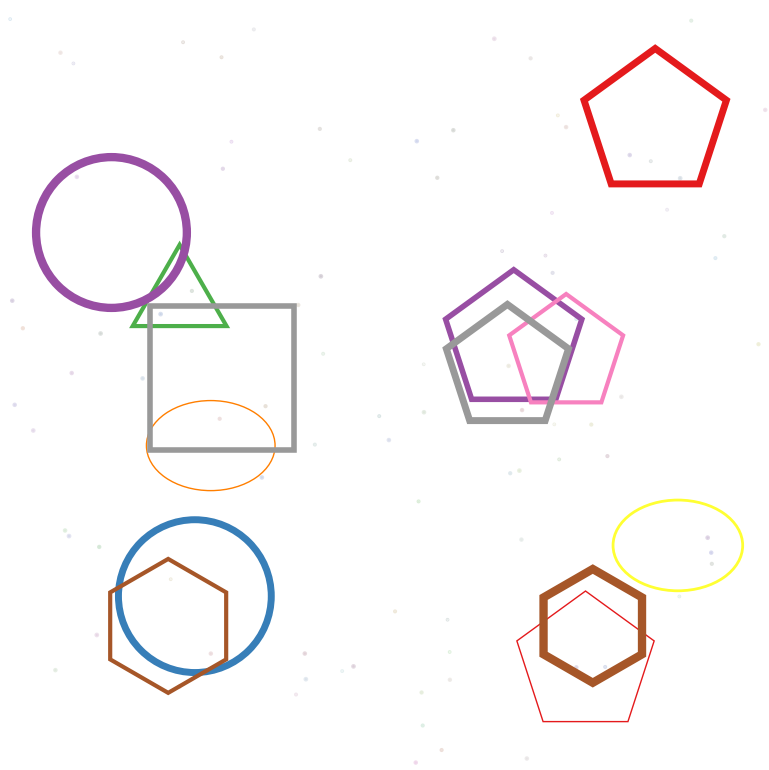[{"shape": "pentagon", "thickness": 2.5, "radius": 0.49, "center": [0.851, 0.84]}, {"shape": "pentagon", "thickness": 0.5, "radius": 0.47, "center": [0.76, 0.139]}, {"shape": "circle", "thickness": 2.5, "radius": 0.5, "center": [0.253, 0.226]}, {"shape": "triangle", "thickness": 1.5, "radius": 0.35, "center": [0.233, 0.612]}, {"shape": "pentagon", "thickness": 2, "radius": 0.47, "center": [0.667, 0.557]}, {"shape": "circle", "thickness": 3, "radius": 0.49, "center": [0.145, 0.698]}, {"shape": "oval", "thickness": 0.5, "radius": 0.42, "center": [0.274, 0.421]}, {"shape": "oval", "thickness": 1, "radius": 0.42, "center": [0.88, 0.292]}, {"shape": "hexagon", "thickness": 1.5, "radius": 0.43, "center": [0.218, 0.187]}, {"shape": "hexagon", "thickness": 3, "radius": 0.37, "center": [0.77, 0.187]}, {"shape": "pentagon", "thickness": 1.5, "radius": 0.39, "center": [0.735, 0.54]}, {"shape": "square", "thickness": 2, "radius": 0.47, "center": [0.288, 0.509]}, {"shape": "pentagon", "thickness": 2.5, "radius": 0.42, "center": [0.659, 0.521]}]